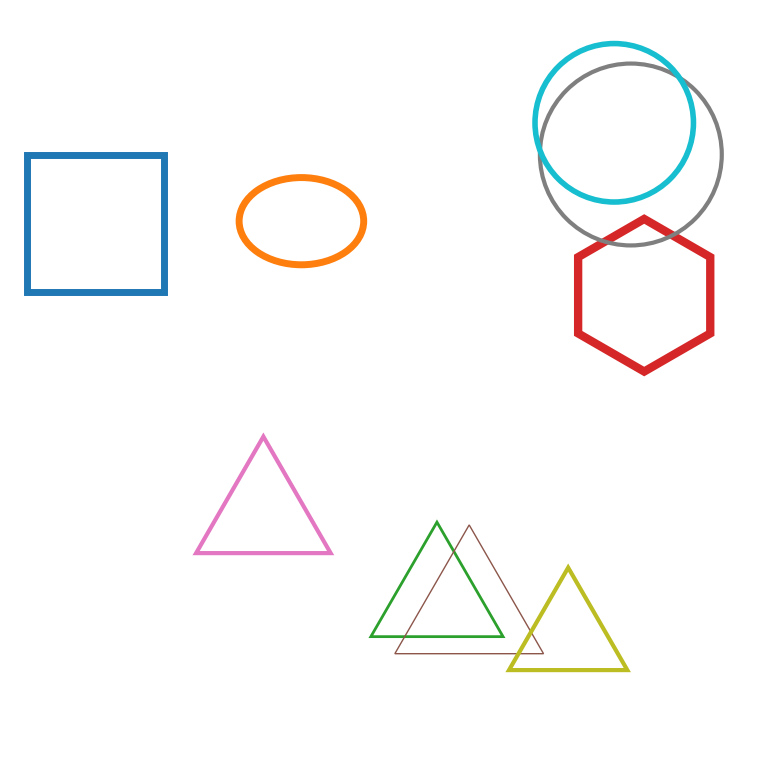[{"shape": "square", "thickness": 2.5, "radius": 0.45, "center": [0.124, 0.71]}, {"shape": "oval", "thickness": 2.5, "radius": 0.4, "center": [0.391, 0.713]}, {"shape": "triangle", "thickness": 1, "radius": 0.5, "center": [0.567, 0.223]}, {"shape": "hexagon", "thickness": 3, "radius": 0.5, "center": [0.837, 0.617]}, {"shape": "triangle", "thickness": 0.5, "radius": 0.56, "center": [0.609, 0.207]}, {"shape": "triangle", "thickness": 1.5, "radius": 0.5, "center": [0.342, 0.332]}, {"shape": "circle", "thickness": 1.5, "radius": 0.59, "center": [0.819, 0.799]}, {"shape": "triangle", "thickness": 1.5, "radius": 0.44, "center": [0.738, 0.174]}, {"shape": "circle", "thickness": 2, "radius": 0.51, "center": [0.798, 0.841]}]